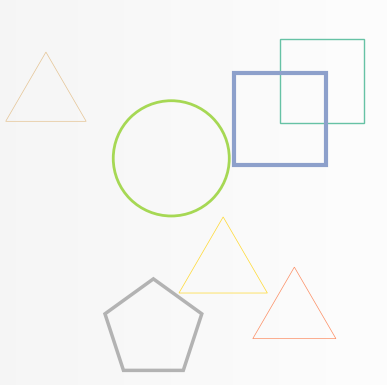[{"shape": "square", "thickness": 1, "radius": 0.54, "center": [0.831, 0.79]}, {"shape": "triangle", "thickness": 0.5, "radius": 0.62, "center": [0.76, 0.182]}, {"shape": "square", "thickness": 3, "radius": 0.59, "center": [0.722, 0.691]}, {"shape": "circle", "thickness": 2, "radius": 0.75, "center": [0.442, 0.589]}, {"shape": "triangle", "thickness": 0.5, "radius": 0.66, "center": [0.576, 0.305]}, {"shape": "triangle", "thickness": 0.5, "radius": 0.6, "center": [0.119, 0.745]}, {"shape": "pentagon", "thickness": 2.5, "radius": 0.66, "center": [0.396, 0.144]}]